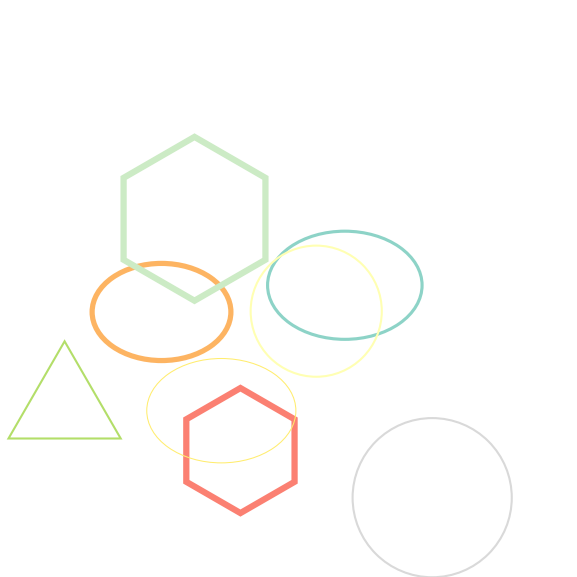[{"shape": "oval", "thickness": 1.5, "radius": 0.67, "center": [0.597, 0.505]}, {"shape": "circle", "thickness": 1, "radius": 0.57, "center": [0.548, 0.46]}, {"shape": "hexagon", "thickness": 3, "radius": 0.54, "center": [0.416, 0.219]}, {"shape": "oval", "thickness": 2.5, "radius": 0.6, "center": [0.28, 0.459]}, {"shape": "triangle", "thickness": 1, "radius": 0.56, "center": [0.112, 0.296]}, {"shape": "circle", "thickness": 1, "radius": 0.69, "center": [0.748, 0.137]}, {"shape": "hexagon", "thickness": 3, "radius": 0.71, "center": [0.337, 0.62]}, {"shape": "oval", "thickness": 0.5, "radius": 0.65, "center": [0.383, 0.288]}]